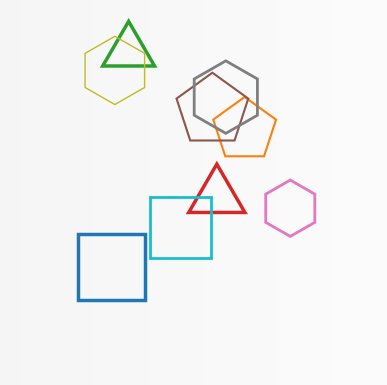[{"shape": "square", "thickness": 2.5, "radius": 0.43, "center": [0.287, 0.307]}, {"shape": "pentagon", "thickness": 1.5, "radius": 0.43, "center": [0.631, 0.663]}, {"shape": "triangle", "thickness": 2.5, "radius": 0.39, "center": [0.332, 0.867]}, {"shape": "triangle", "thickness": 2.5, "radius": 0.42, "center": [0.56, 0.49]}, {"shape": "pentagon", "thickness": 1.5, "radius": 0.49, "center": [0.548, 0.714]}, {"shape": "hexagon", "thickness": 2, "radius": 0.37, "center": [0.749, 0.459]}, {"shape": "hexagon", "thickness": 2, "radius": 0.47, "center": [0.583, 0.748]}, {"shape": "hexagon", "thickness": 1, "radius": 0.44, "center": [0.296, 0.817]}, {"shape": "square", "thickness": 2, "radius": 0.4, "center": [0.466, 0.409]}]